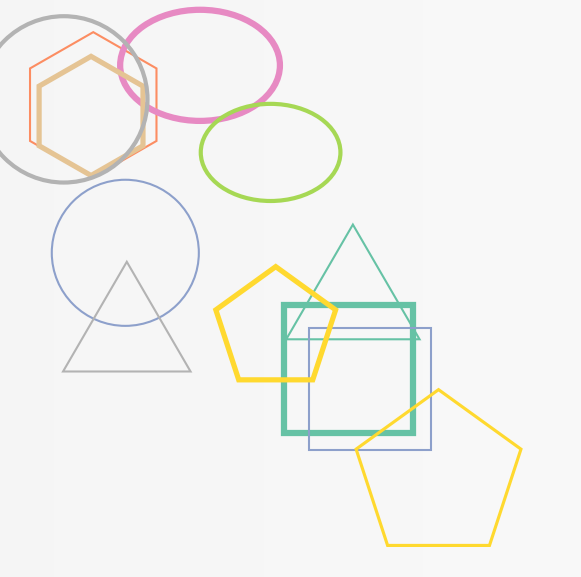[{"shape": "square", "thickness": 3, "radius": 0.55, "center": [0.599, 0.361]}, {"shape": "triangle", "thickness": 1, "radius": 0.66, "center": [0.607, 0.478]}, {"shape": "hexagon", "thickness": 1, "radius": 0.63, "center": [0.16, 0.818]}, {"shape": "circle", "thickness": 1, "radius": 0.63, "center": [0.216, 0.561]}, {"shape": "square", "thickness": 1, "radius": 0.53, "center": [0.637, 0.326]}, {"shape": "oval", "thickness": 3, "radius": 0.69, "center": [0.344, 0.886]}, {"shape": "oval", "thickness": 2, "radius": 0.6, "center": [0.466, 0.735]}, {"shape": "pentagon", "thickness": 2.5, "radius": 0.54, "center": [0.474, 0.429]}, {"shape": "pentagon", "thickness": 1.5, "radius": 0.75, "center": [0.754, 0.175]}, {"shape": "hexagon", "thickness": 2.5, "radius": 0.52, "center": [0.157, 0.798]}, {"shape": "circle", "thickness": 2, "radius": 0.72, "center": [0.11, 0.827]}, {"shape": "triangle", "thickness": 1, "radius": 0.63, "center": [0.218, 0.419]}]